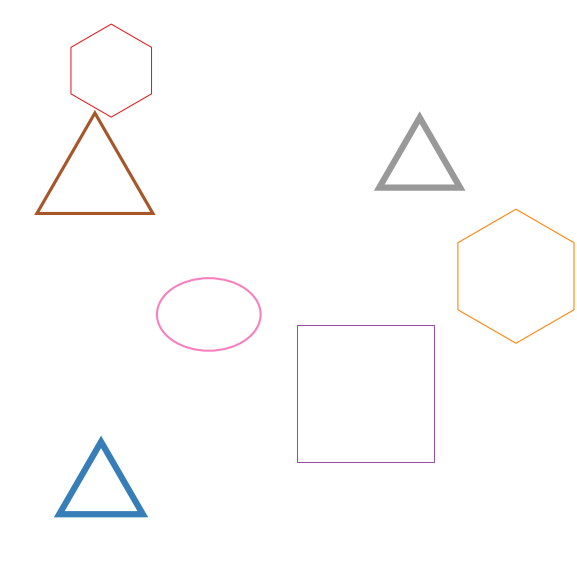[{"shape": "hexagon", "thickness": 0.5, "radius": 0.4, "center": [0.193, 0.877]}, {"shape": "triangle", "thickness": 3, "radius": 0.42, "center": [0.175, 0.15]}, {"shape": "square", "thickness": 0.5, "radius": 0.59, "center": [0.632, 0.318]}, {"shape": "hexagon", "thickness": 0.5, "radius": 0.58, "center": [0.893, 0.521]}, {"shape": "triangle", "thickness": 1.5, "radius": 0.58, "center": [0.164, 0.687]}, {"shape": "oval", "thickness": 1, "radius": 0.45, "center": [0.362, 0.455]}, {"shape": "triangle", "thickness": 3, "radius": 0.4, "center": [0.727, 0.715]}]